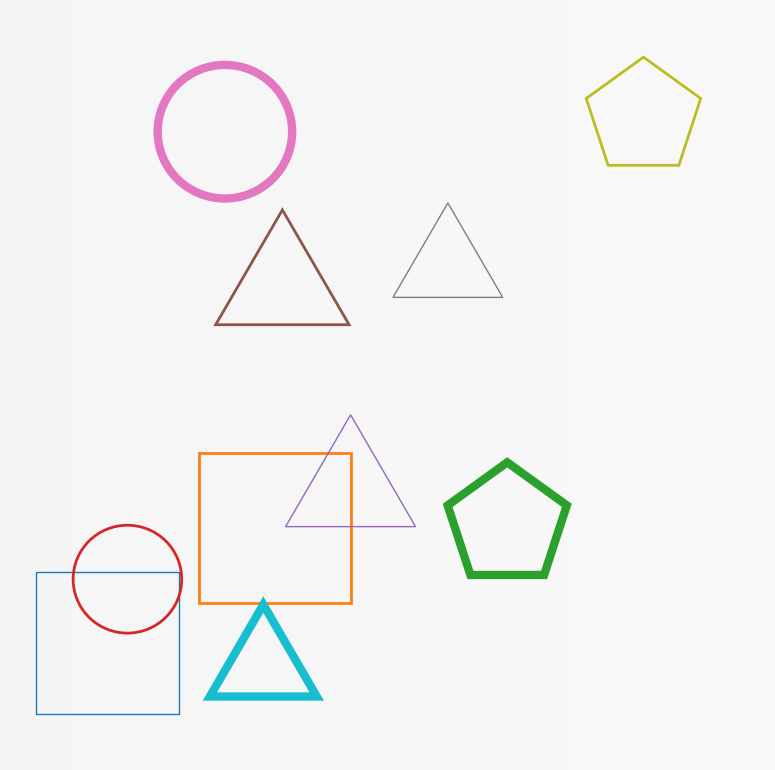[{"shape": "square", "thickness": 0.5, "radius": 0.46, "center": [0.139, 0.165]}, {"shape": "square", "thickness": 1, "radius": 0.49, "center": [0.355, 0.314]}, {"shape": "pentagon", "thickness": 3, "radius": 0.4, "center": [0.655, 0.319]}, {"shape": "circle", "thickness": 1, "radius": 0.35, "center": [0.164, 0.248]}, {"shape": "triangle", "thickness": 0.5, "radius": 0.48, "center": [0.452, 0.364]}, {"shape": "triangle", "thickness": 1, "radius": 0.5, "center": [0.364, 0.628]}, {"shape": "circle", "thickness": 3, "radius": 0.43, "center": [0.29, 0.829]}, {"shape": "triangle", "thickness": 0.5, "radius": 0.41, "center": [0.578, 0.655]}, {"shape": "pentagon", "thickness": 1, "radius": 0.39, "center": [0.83, 0.848]}, {"shape": "triangle", "thickness": 3, "radius": 0.4, "center": [0.34, 0.135]}]